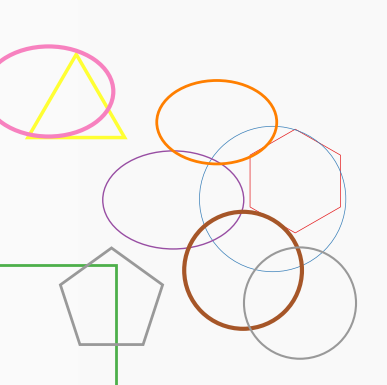[{"shape": "hexagon", "thickness": 0.5, "radius": 0.67, "center": [0.762, 0.53]}, {"shape": "circle", "thickness": 0.5, "radius": 0.94, "center": [0.704, 0.483]}, {"shape": "square", "thickness": 2, "radius": 0.95, "center": [0.11, 0.122]}, {"shape": "oval", "thickness": 1, "radius": 0.91, "center": [0.447, 0.481]}, {"shape": "oval", "thickness": 2, "radius": 0.77, "center": [0.559, 0.683]}, {"shape": "triangle", "thickness": 2.5, "radius": 0.72, "center": [0.197, 0.715]}, {"shape": "circle", "thickness": 3, "radius": 0.76, "center": [0.627, 0.298]}, {"shape": "oval", "thickness": 3, "radius": 0.84, "center": [0.125, 0.762]}, {"shape": "circle", "thickness": 1.5, "radius": 0.72, "center": [0.774, 0.213]}, {"shape": "pentagon", "thickness": 2, "radius": 0.69, "center": [0.288, 0.217]}]